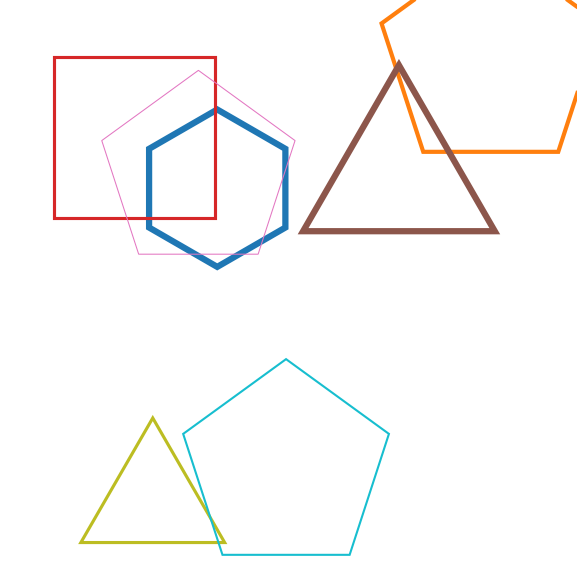[{"shape": "hexagon", "thickness": 3, "radius": 0.68, "center": [0.376, 0.673]}, {"shape": "pentagon", "thickness": 2, "radius": 0.99, "center": [0.85, 0.897]}, {"shape": "square", "thickness": 1.5, "radius": 0.7, "center": [0.233, 0.761]}, {"shape": "triangle", "thickness": 3, "radius": 0.96, "center": [0.691, 0.695]}, {"shape": "pentagon", "thickness": 0.5, "radius": 0.88, "center": [0.344, 0.701]}, {"shape": "triangle", "thickness": 1.5, "radius": 0.72, "center": [0.265, 0.132]}, {"shape": "pentagon", "thickness": 1, "radius": 0.94, "center": [0.495, 0.19]}]